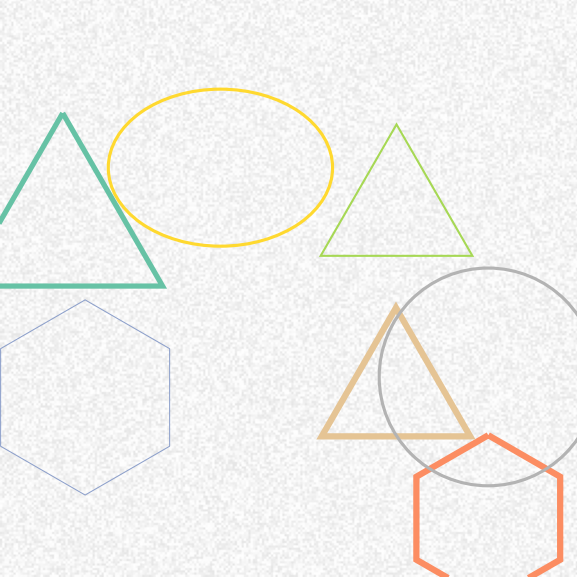[{"shape": "triangle", "thickness": 2.5, "radius": 1.0, "center": [0.109, 0.604]}, {"shape": "hexagon", "thickness": 3, "radius": 0.72, "center": [0.846, 0.102]}, {"shape": "hexagon", "thickness": 0.5, "radius": 0.84, "center": [0.147, 0.311]}, {"shape": "triangle", "thickness": 1, "radius": 0.76, "center": [0.687, 0.632]}, {"shape": "oval", "thickness": 1.5, "radius": 0.97, "center": [0.382, 0.709]}, {"shape": "triangle", "thickness": 3, "radius": 0.74, "center": [0.686, 0.318]}, {"shape": "circle", "thickness": 1.5, "radius": 0.94, "center": [0.845, 0.346]}]